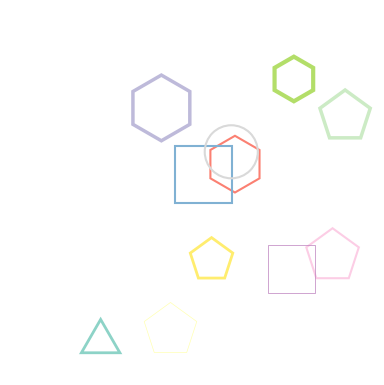[{"shape": "triangle", "thickness": 2, "radius": 0.29, "center": [0.261, 0.113]}, {"shape": "pentagon", "thickness": 0.5, "radius": 0.36, "center": [0.443, 0.143]}, {"shape": "hexagon", "thickness": 2.5, "radius": 0.43, "center": [0.419, 0.72]}, {"shape": "hexagon", "thickness": 1.5, "radius": 0.37, "center": [0.61, 0.574]}, {"shape": "square", "thickness": 1.5, "radius": 0.37, "center": [0.528, 0.546]}, {"shape": "hexagon", "thickness": 3, "radius": 0.29, "center": [0.763, 0.795]}, {"shape": "pentagon", "thickness": 1.5, "radius": 0.36, "center": [0.864, 0.335]}, {"shape": "circle", "thickness": 1.5, "radius": 0.34, "center": [0.601, 0.606]}, {"shape": "square", "thickness": 0.5, "radius": 0.31, "center": [0.757, 0.301]}, {"shape": "pentagon", "thickness": 2.5, "radius": 0.34, "center": [0.896, 0.698]}, {"shape": "pentagon", "thickness": 2, "radius": 0.29, "center": [0.549, 0.325]}]